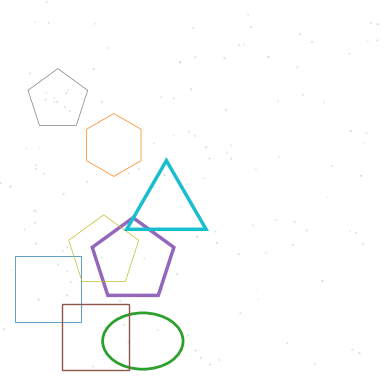[{"shape": "square", "thickness": 0.5, "radius": 0.43, "center": [0.124, 0.25]}, {"shape": "hexagon", "thickness": 0.5, "radius": 0.41, "center": [0.296, 0.623]}, {"shape": "oval", "thickness": 2, "radius": 0.52, "center": [0.371, 0.114]}, {"shape": "pentagon", "thickness": 2.5, "radius": 0.56, "center": [0.346, 0.323]}, {"shape": "square", "thickness": 1, "radius": 0.43, "center": [0.248, 0.124]}, {"shape": "pentagon", "thickness": 0.5, "radius": 0.41, "center": [0.15, 0.74]}, {"shape": "pentagon", "thickness": 0.5, "radius": 0.48, "center": [0.269, 0.346]}, {"shape": "triangle", "thickness": 2.5, "radius": 0.59, "center": [0.432, 0.464]}]